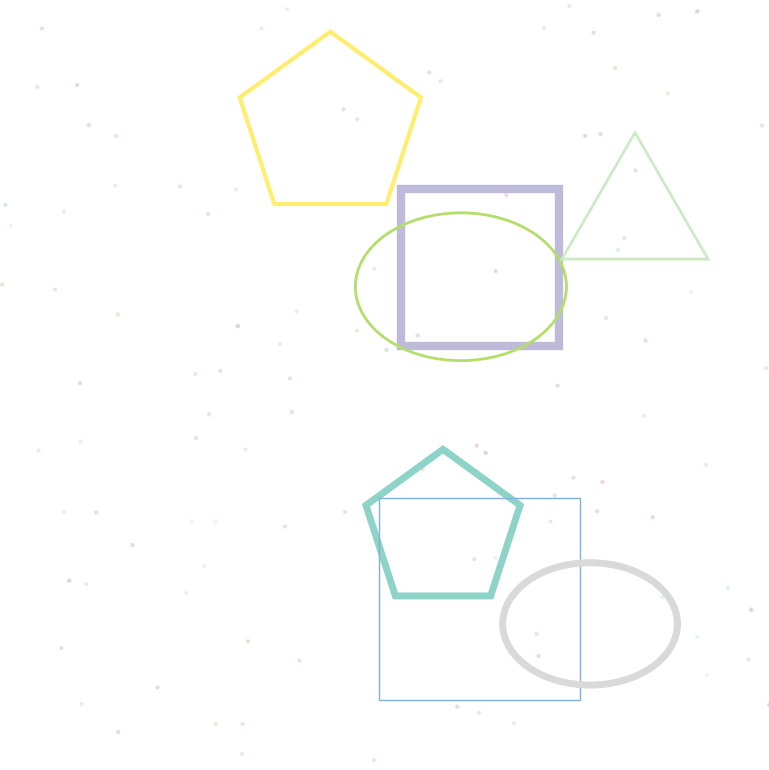[{"shape": "pentagon", "thickness": 2.5, "radius": 0.53, "center": [0.575, 0.311]}, {"shape": "square", "thickness": 3, "radius": 0.51, "center": [0.623, 0.652]}, {"shape": "square", "thickness": 0.5, "radius": 0.65, "center": [0.622, 0.222]}, {"shape": "oval", "thickness": 1, "radius": 0.69, "center": [0.599, 0.628]}, {"shape": "oval", "thickness": 2.5, "radius": 0.57, "center": [0.766, 0.19]}, {"shape": "triangle", "thickness": 1, "radius": 0.55, "center": [0.825, 0.718]}, {"shape": "pentagon", "thickness": 1.5, "radius": 0.62, "center": [0.429, 0.835]}]